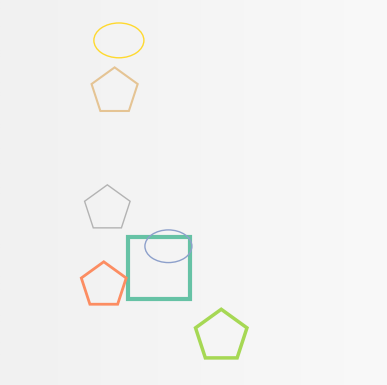[{"shape": "square", "thickness": 3, "radius": 0.4, "center": [0.411, 0.304]}, {"shape": "pentagon", "thickness": 2, "radius": 0.3, "center": [0.268, 0.259]}, {"shape": "oval", "thickness": 1, "radius": 0.3, "center": [0.435, 0.36]}, {"shape": "pentagon", "thickness": 2.5, "radius": 0.35, "center": [0.571, 0.127]}, {"shape": "oval", "thickness": 1, "radius": 0.32, "center": [0.307, 0.895]}, {"shape": "pentagon", "thickness": 1.5, "radius": 0.31, "center": [0.296, 0.762]}, {"shape": "pentagon", "thickness": 1, "radius": 0.31, "center": [0.277, 0.458]}]